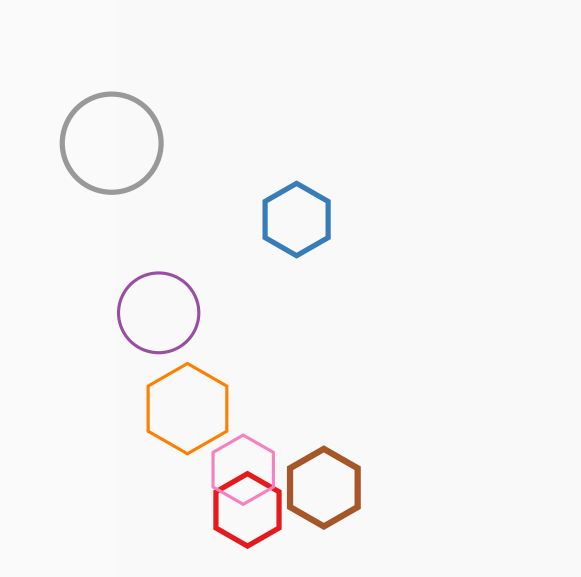[{"shape": "hexagon", "thickness": 2.5, "radius": 0.31, "center": [0.426, 0.116]}, {"shape": "hexagon", "thickness": 2.5, "radius": 0.31, "center": [0.51, 0.619]}, {"shape": "circle", "thickness": 1.5, "radius": 0.35, "center": [0.273, 0.457]}, {"shape": "hexagon", "thickness": 1.5, "radius": 0.39, "center": [0.323, 0.292]}, {"shape": "hexagon", "thickness": 3, "radius": 0.34, "center": [0.557, 0.155]}, {"shape": "hexagon", "thickness": 1.5, "radius": 0.3, "center": [0.418, 0.186]}, {"shape": "circle", "thickness": 2.5, "radius": 0.43, "center": [0.192, 0.751]}]